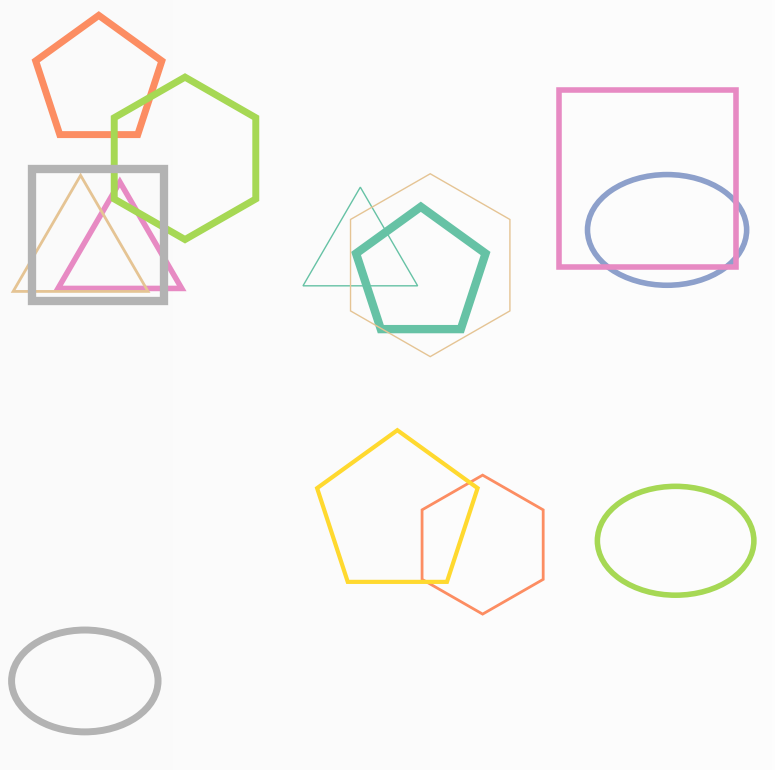[{"shape": "pentagon", "thickness": 3, "radius": 0.44, "center": [0.543, 0.644]}, {"shape": "triangle", "thickness": 0.5, "radius": 0.43, "center": [0.465, 0.672]}, {"shape": "hexagon", "thickness": 1, "radius": 0.45, "center": [0.623, 0.293]}, {"shape": "pentagon", "thickness": 2.5, "radius": 0.43, "center": [0.127, 0.894]}, {"shape": "oval", "thickness": 2, "radius": 0.51, "center": [0.861, 0.701]}, {"shape": "triangle", "thickness": 2, "radius": 0.46, "center": [0.155, 0.671]}, {"shape": "square", "thickness": 2, "radius": 0.57, "center": [0.836, 0.768]}, {"shape": "hexagon", "thickness": 2.5, "radius": 0.53, "center": [0.239, 0.794]}, {"shape": "oval", "thickness": 2, "radius": 0.5, "center": [0.872, 0.298]}, {"shape": "pentagon", "thickness": 1.5, "radius": 0.54, "center": [0.513, 0.332]}, {"shape": "triangle", "thickness": 1, "radius": 0.5, "center": [0.104, 0.672]}, {"shape": "hexagon", "thickness": 0.5, "radius": 0.59, "center": [0.555, 0.656]}, {"shape": "oval", "thickness": 2.5, "radius": 0.47, "center": [0.109, 0.116]}, {"shape": "square", "thickness": 3, "radius": 0.43, "center": [0.127, 0.695]}]